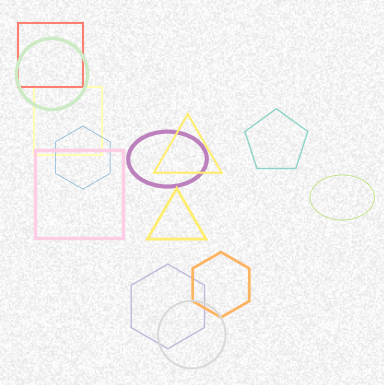[{"shape": "pentagon", "thickness": 1, "radius": 0.43, "center": [0.718, 0.632]}, {"shape": "square", "thickness": 1.5, "radius": 0.44, "center": [0.176, 0.686]}, {"shape": "hexagon", "thickness": 1, "radius": 0.55, "center": [0.436, 0.204]}, {"shape": "square", "thickness": 1.5, "radius": 0.42, "center": [0.13, 0.857]}, {"shape": "hexagon", "thickness": 0.5, "radius": 0.41, "center": [0.215, 0.591]}, {"shape": "hexagon", "thickness": 2, "radius": 0.42, "center": [0.574, 0.26]}, {"shape": "oval", "thickness": 0.5, "radius": 0.42, "center": [0.889, 0.487]}, {"shape": "square", "thickness": 2.5, "radius": 0.57, "center": [0.205, 0.496]}, {"shape": "circle", "thickness": 1.5, "radius": 0.44, "center": [0.498, 0.131]}, {"shape": "oval", "thickness": 3, "radius": 0.51, "center": [0.435, 0.587]}, {"shape": "circle", "thickness": 2.5, "radius": 0.46, "center": [0.135, 0.808]}, {"shape": "triangle", "thickness": 2, "radius": 0.44, "center": [0.459, 0.423]}, {"shape": "triangle", "thickness": 1.5, "radius": 0.51, "center": [0.488, 0.602]}]